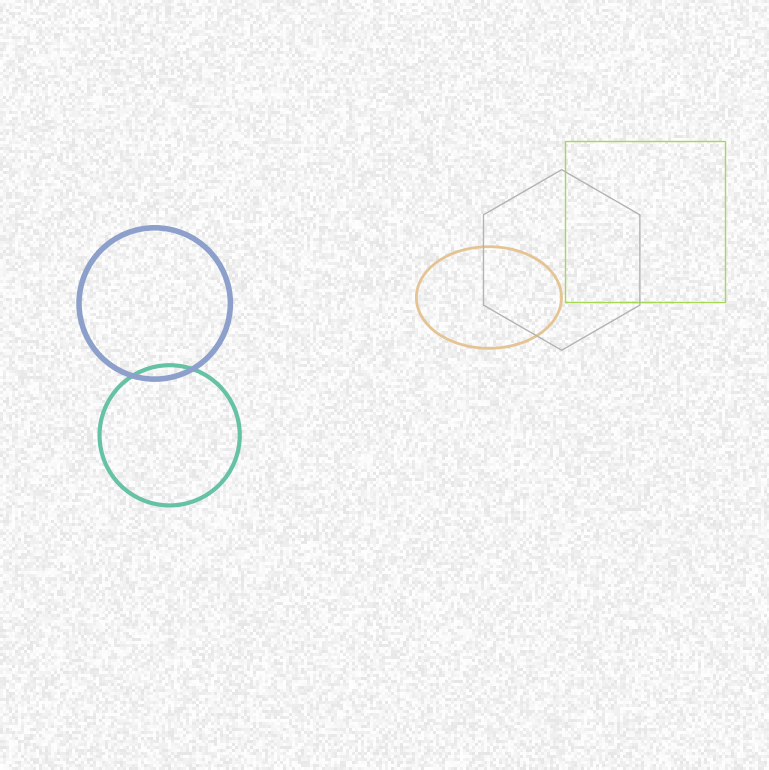[{"shape": "circle", "thickness": 1.5, "radius": 0.46, "center": [0.22, 0.435]}, {"shape": "circle", "thickness": 2, "radius": 0.49, "center": [0.201, 0.606]}, {"shape": "square", "thickness": 0.5, "radius": 0.52, "center": [0.838, 0.712]}, {"shape": "oval", "thickness": 1, "radius": 0.47, "center": [0.635, 0.614]}, {"shape": "hexagon", "thickness": 0.5, "radius": 0.59, "center": [0.729, 0.662]}]